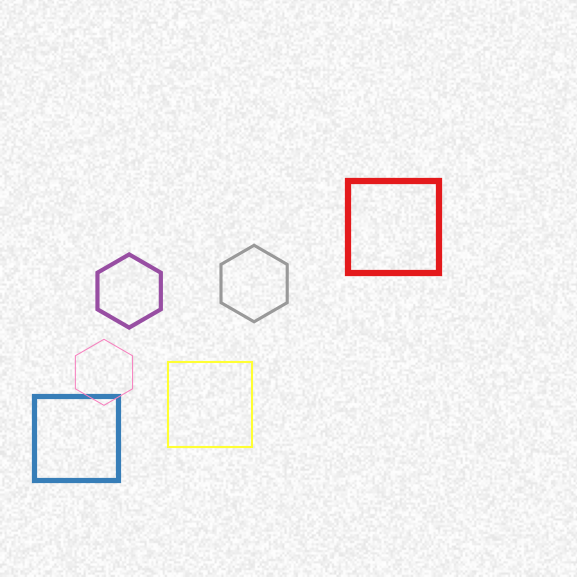[{"shape": "square", "thickness": 3, "radius": 0.4, "center": [0.682, 0.607]}, {"shape": "square", "thickness": 2.5, "radius": 0.36, "center": [0.132, 0.24]}, {"shape": "hexagon", "thickness": 2, "radius": 0.32, "center": [0.224, 0.495]}, {"shape": "square", "thickness": 1, "radius": 0.37, "center": [0.364, 0.299]}, {"shape": "hexagon", "thickness": 0.5, "radius": 0.29, "center": [0.18, 0.354]}, {"shape": "hexagon", "thickness": 1.5, "radius": 0.33, "center": [0.44, 0.508]}]